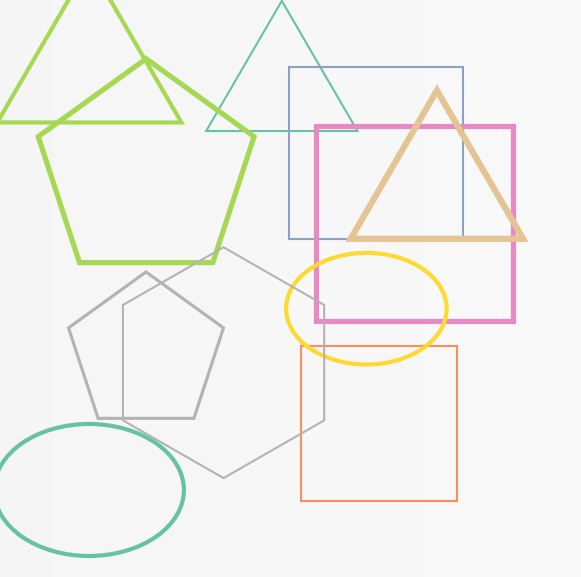[{"shape": "triangle", "thickness": 1, "radius": 0.75, "center": [0.485, 0.847]}, {"shape": "oval", "thickness": 2, "radius": 0.82, "center": [0.153, 0.151]}, {"shape": "square", "thickness": 1, "radius": 0.67, "center": [0.652, 0.265]}, {"shape": "square", "thickness": 1, "radius": 0.74, "center": [0.647, 0.734]}, {"shape": "square", "thickness": 2.5, "radius": 0.85, "center": [0.714, 0.612]}, {"shape": "triangle", "thickness": 2, "radius": 0.91, "center": [0.154, 0.879]}, {"shape": "pentagon", "thickness": 2.5, "radius": 0.98, "center": [0.251, 0.702]}, {"shape": "oval", "thickness": 2, "radius": 0.69, "center": [0.63, 0.465]}, {"shape": "triangle", "thickness": 3, "radius": 0.86, "center": [0.752, 0.671]}, {"shape": "hexagon", "thickness": 1, "radius": 1.0, "center": [0.385, 0.371]}, {"shape": "pentagon", "thickness": 1.5, "radius": 0.7, "center": [0.251, 0.388]}]